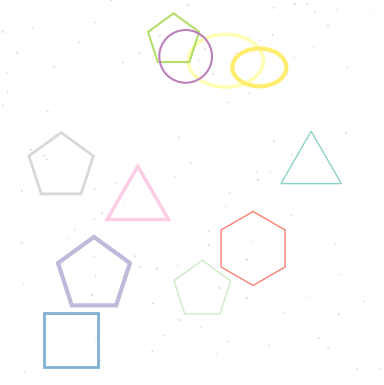[{"shape": "triangle", "thickness": 1, "radius": 0.45, "center": [0.808, 0.568]}, {"shape": "oval", "thickness": 2.5, "radius": 0.49, "center": [0.586, 0.842]}, {"shape": "pentagon", "thickness": 3, "radius": 0.49, "center": [0.244, 0.286]}, {"shape": "hexagon", "thickness": 1, "radius": 0.48, "center": [0.657, 0.355]}, {"shape": "square", "thickness": 2, "radius": 0.35, "center": [0.184, 0.116]}, {"shape": "pentagon", "thickness": 1.5, "radius": 0.35, "center": [0.451, 0.895]}, {"shape": "triangle", "thickness": 2.5, "radius": 0.46, "center": [0.358, 0.476]}, {"shape": "pentagon", "thickness": 2, "radius": 0.44, "center": [0.159, 0.568]}, {"shape": "circle", "thickness": 1.5, "radius": 0.34, "center": [0.482, 0.854]}, {"shape": "pentagon", "thickness": 1, "radius": 0.39, "center": [0.525, 0.247]}, {"shape": "oval", "thickness": 3, "radius": 0.35, "center": [0.674, 0.825]}]